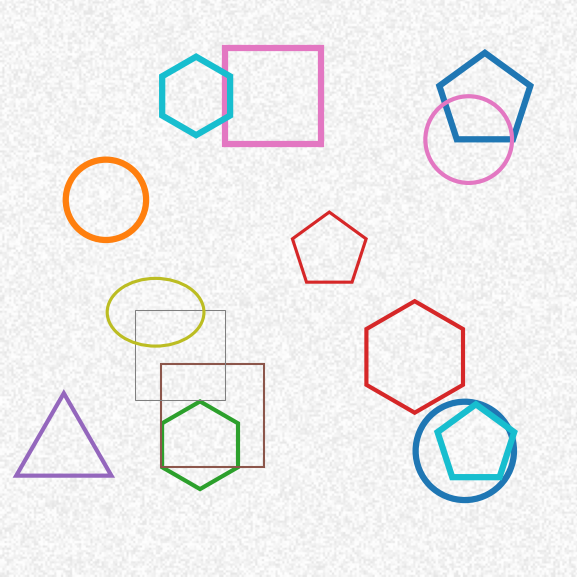[{"shape": "circle", "thickness": 3, "radius": 0.43, "center": [0.805, 0.218]}, {"shape": "pentagon", "thickness": 3, "radius": 0.41, "center": [0.84, 0.825]}, {"shape": "circle", "thickness": 3, "radius": 0.35, "center": [0.183, 0.653]}, {"shape": "hexagon", "thickness": 2, "radius": 0.38, "center": [0.346, 0.228]}, {"shape": "pentagon", "thickness": 1.5, "radius": 0.34, "center": [0.57, 0.565]}, {"shape": "hexagon", "thickness": 2, "radius": 0.48, "center": [0.718, 0.381]}, {"shape": "triangle", "thickness": 2, "radius": 0.48, "center": [0.111, 0.223]}, {"shape": "square", "thickness": 1, "radius": 0.45, "center": [0.368, 0.279]}, {"shape": "square", "thickness": 3, "radius": 0.41, "center": [0.472, 0.833]}, {"shape": "circle", "thickness": 2, "radius": 0.38, "center": [0.812, 0.757]}, {"shape": "square", "thickness": 0.5, "radius": 0.39, "center": [0.312, 0.385]}, {"shape": "oval", "thickness": 1.5, "radius": 0.42, "center": [0.269, 0.458]}, {"shape": "hexagon", "thickness": 3, "radius": 0.34, "center": [0.34, 0.833]}, {"shape": "pentagon", "thickness": 3, "radius": 0.35, "center": [0.824, 0.229]}]